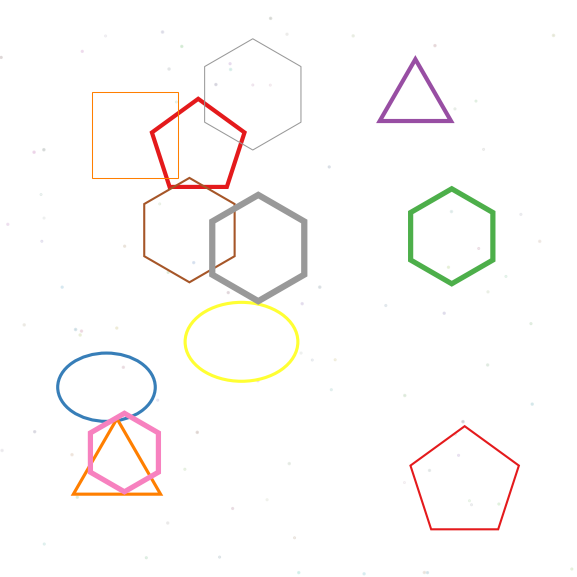[{"shape": "pentagon", "thickness": 1, "radius": 0.49, "center": [0.805, 0.162]}, {"shape": "pentagon", "thickness": 2, "radius": 0.42, "center": [0.343, 0.744]}, {"shape": "oval", "thickness": 1.5, "radius": 0.42, "center": [0.184, 0.329]}, {"shape": "hexagon", "thickness": 2.5, "radius": 0.41, "center": [0.782, 0.59]}, {"shape": "triangle", "thickness": 2, "radius": 0.36, "center": [0.719, 0.825]}, {"shape": "square", "thickness": 0.5, "radius": 0.37, "center": [0.234, 0.765]}, {"shape": "triangle", "thickness": 1.5, "radius": 0.44, "center": [0.203, 0.187]}, {"shape": "oval", "thickness": 1.5, "radius": 0.49, "center": [0.418, 0.407]}, {"shape": "hexagon", "thickness": 1, "radius": 0.45, "center": [0.328, 0.601]}, {"shape": "hexagon", "thickness": 2.5, "radius": 0.34, "center": [0.215, 0.216]}, {"shape": "hexagon", "thickness": 0.5, "radius": 0.48, "center": [0.438, 0.836]}, {"shape": "hexagon", "thickness": 3, "radius": 0.46, "center": [0.447, 0.57]}]